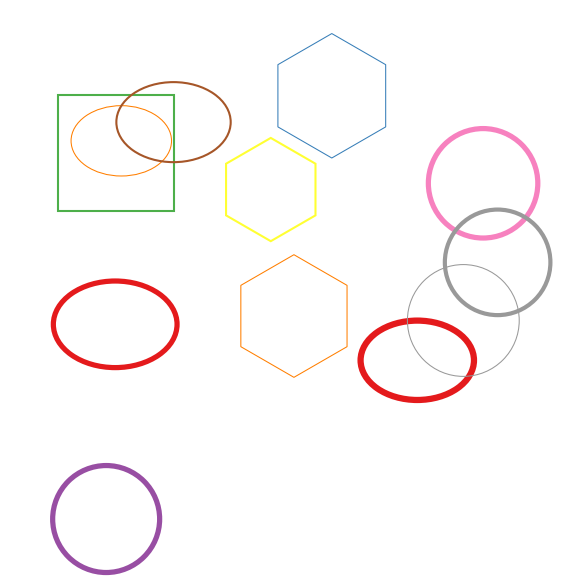[{"shape": "oval", "thickness": 2.5, "radius": 0.54, "center": [0.199, 0.438]}, {"shape": "oval", "thickness": 3, "radius": 0.49, "center": [0.723, 0.375]}, {"shape": "hexagon", "thickness": 0.5, "radius": 0.54, "center": [0.575, 0.833]}, {"shape": "square", "thickness": 1, "radius": 0.5, "center": [0.201, 0.735]}, {"shape": "circle", "thickness": 2.5, "radius": 0.46, "center": [0.184, 0.1]}, {"shape": "hexagon", "thickness": 0.5, "radius": 0.53, "center": [0.509, 0.452]}, {"shape": "oval", "thickness": 0.5, "radius": 0.43, "center": [0.21, 0.755]}, {"shape": "hexagon", "thickness": 1, "radius": 0.45, "center": [0.469, 0.671]}, {"shape": "oval", "thickness": 1, "radius": 0.49, "center": [0.3, 0.788]}, {"shape": "circle", "thickness": 2.5, "radius": 0.47, "center": [0.837, 0.682]}, {"shape": "circle", "thickness": 2, "radius": 0.46, "center": [0.862, 0.545]}, {"shape": "circle", "thickness": 0.5, "radius": 0.48, "center": [0.802, 0.444]}]